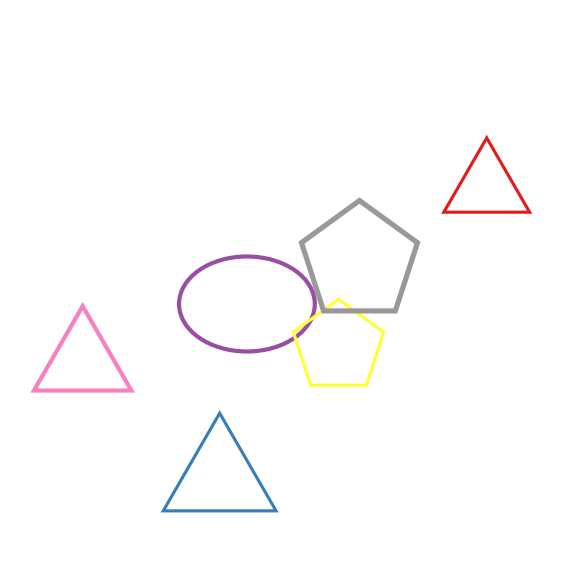[{"shape": "triangle", "thickness": 1.5, "radius": 0.43, "center": [0.843, 0.675]}, {"shape": "triangle", "thickness": 1.5, "radius": 0.56, "center": [0.38, 0.171]}, {"shape": "oval", "thickness": 2, "radius": 0.59, "center": [0.428, 0.473]}, {"shape": "pentagon", "thickness": 1.5, "radius": 0.41, "center": [0.586, 0.399]}, {"shape": "triangle", "thickness": 2, "radius": 0.49, "center": [0.143, 0.372]}, {"shape": "pentagon", "thickness": 2.5, "radius": 0.53, "center": [0.622, 0.546]}]